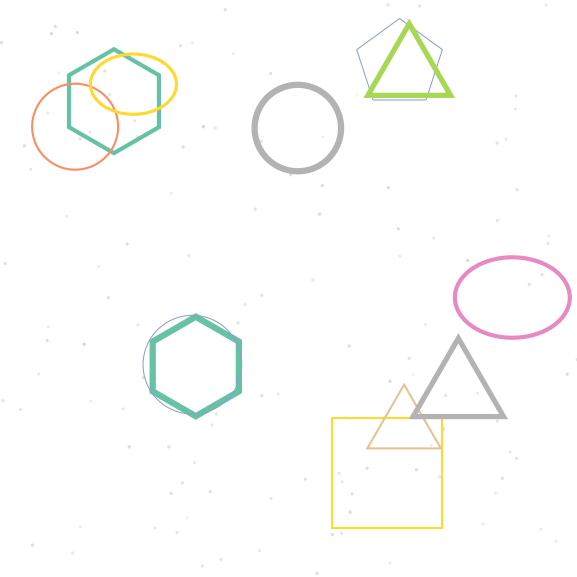[{"shape": "hexagon", "thickness": 2, "radius": 0.45, "center": [0.197, 0.824]}, {"shape": "hexagon", "thickness": 3, "radius": 0.43, "center": [0.339, 0.365]}, {"shape": "circle", "thickness": 1, "radius": 0.37, "center": [0.13, 0.78]}, {"shape": "pentagon", "thickness": 0.5, "radius": 0.39, "center": [0.692, 0.889]}, {"shape": "circle", "thickness": 0.5, "radius": 0.43, "center": [0.333, 0.368]}, {"shape": "oval", "thickness": 2, "radius": 0.5, "center": [0.887, 0.484]}, {"shape": "triangle", "thickness": 2.5, "radius": 0.41, "center": [0.709, 0.875]}, {"shape": "oval", "thickness": 1.5, "radius": 0.37, "center": [0.231, 0.853]}, {"shape": "square", "thickness": 1, "radius": 0.48, "center": [0.669, 0.179]}, {"shape": "triangle", "thickness": 1, "radius": 0.37, "center": [0.7, 0.259]}, {"shape": "circle", "thickness": 3, "radius": 0.37, "center": [0.516, 0.777]}, {"shape": "triangle", "thickness": 2.5, "radius": 0.45, "center": [0.794, 0.323]}]